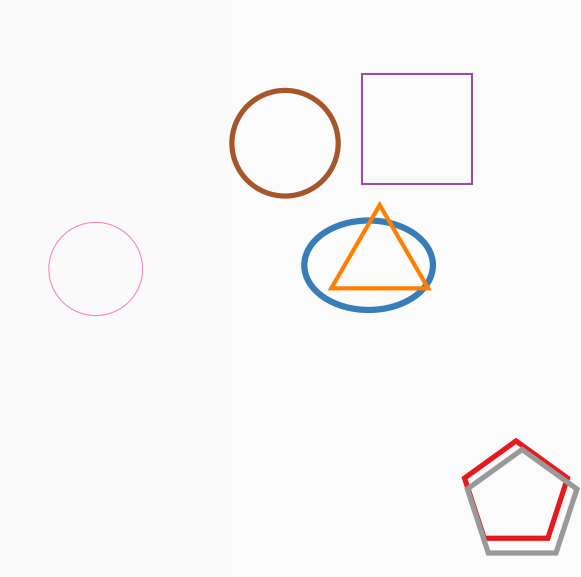[{"shape": "pentagon", "thickness": 2.5, "radius": 0.47, "center": [0.888, 0.142]}, {"shape": "oval", "thickness": 3, "radius": 0.55, "center": [0.634, 0.54]}, {"shape": "square", "thickness": 1, "radius": 0.47, "center": [0.717, 0.776]}, {"shape": "triangle", "thickness": 2, "radius": 0.48, "center": [0.653, 0.548]}, {"shape": "circle", "thickness": 2.5, "radius": 0.46, "center": [0.49, 0.751]}, {"shape": "circle", "thickness": 0.5, "radius": 0.4, "center": [0.165, 0.533]}, {"shape": "pentagon", "thickness": 2.5, "radius": 0.5, "center": [0.898, 0.122]}]